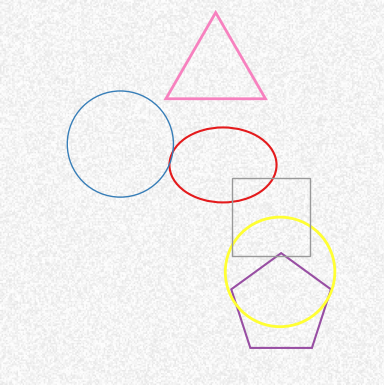[{"shape": "oval", "thickness": 1.5, "radius": 0.7, "center": [0.579, 0.572]}, {"shape": "circle", "thickness": 1, "radius": 0.69, "center": [0.313, 0.626]}, {"shape": "pentagon", "thickness": 1.5, "radius": 0.68, "center": [0.73, 0.206]}, {"shape": "circle", "thickness": 2, "radius": 0.71, "center": [0.727, 0.294]}, {"shape": "triangle", "thickness": 2, "radius": 0.75, "center": [0.56, 0.818]}, {"shape": "square", "thickness": 1, "radius": 0.5, "center": [0.704, 0.436]}]